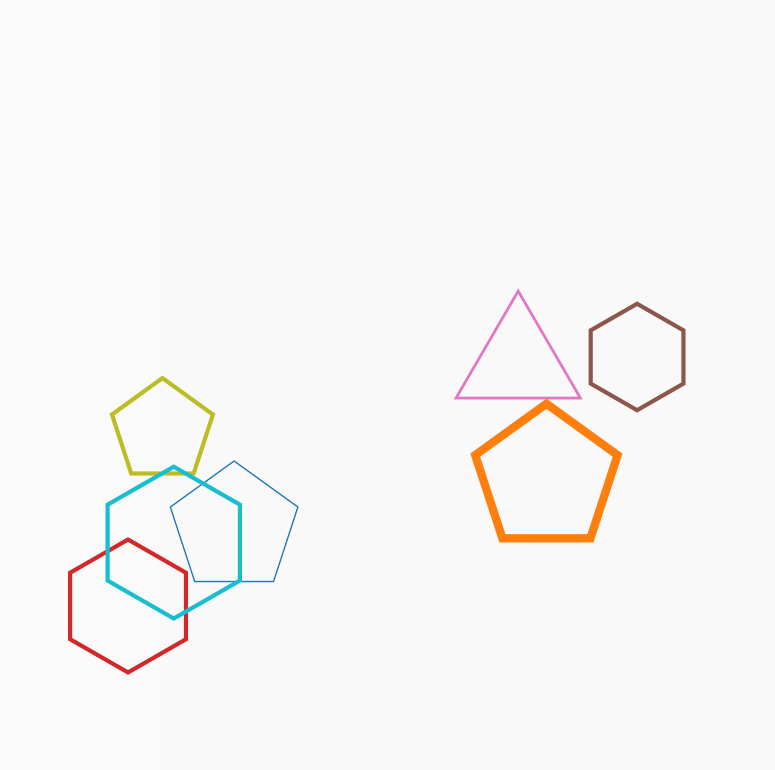[{"shape": "pentagon", "thickness": 0.5, "radius": 0.43, "center": [0.302, 0.315]}, {"shape": "pentagon", "thickness": 3, "radius": 0.48, "center": [0.705, 0.379]}, {"shape": "hexagon", "thickness": 1.5, "radius": 0.43, "center": [0.165, 0.213]}, {"shape": "hexagon", "thickness": 1.5, "radius": 0.35, "center": [0.822, 0.536]}, {"shape": "triangle", "thickness": 1, "radius": 0.46, "center": [0.669, 0.529]}, {"shape": "pentagon", "thickness": 1.5, "radius": 0.34, "center": [0.21, 0.44]}, {"shape": "hexagon", "thickness": 1.5, "radius": 0.49, "center": [0.224, 0.295]}]